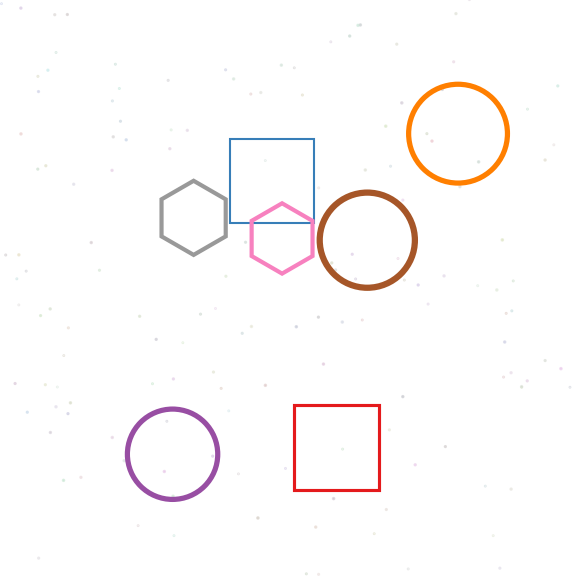[{"shape": "square", "thickness": 1.5, "radius": 0.37, "center": [0.583, 0.224]}, {"shape": "square", "thickness": 1, "radius": 0.37, "center": [0.471, 0.686]}, {"shape": "circle", "thickness": 2.5, "radius": 0.39, "center": [0.299, 0.213]}, {"shape": "circle", "thickness": 2.5, "radius": 0.43, "center": [0.793, 0.768]}, {"shape": "circle", "thickness": 3, "radius": 0.41, "center": [0.636, 0.583]}, {"shape": "hexagon", "thickness": 2, "radius": 0.3, "center": [0.488, 0.586]}, {"shape": "hexagon", "thickness": 2, "radius": 0.32, "center": [0.335, 0.622]}]